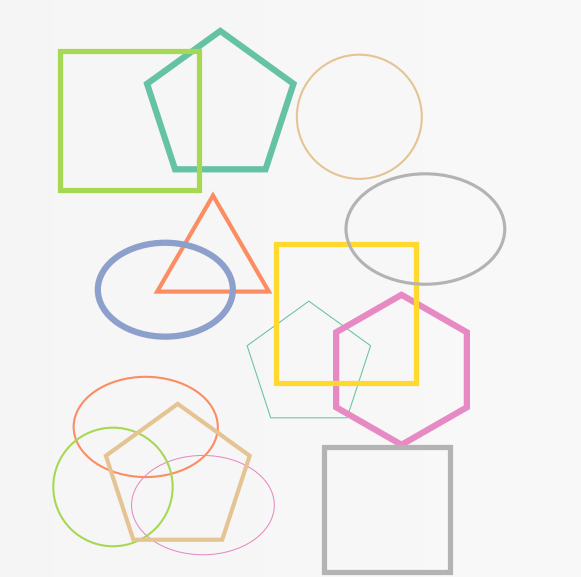[{"shape": "pentagon", "thickness": 3, "radius": 0.66, "center": [0.379, 0.813]}, {"shape": "pentagon", "thickness": 0.5, "radius": 0.56, "center": [0.531, 0.366]}, {"shape": "triangle", "thickness": 2, "radius": 0.55, "center": [0.366, 0.55]}, {"shape": "oval", "thickness": 1, "radius": 0.62, "center": [0.251, 0.26]}, {"shape": "oval", "thickness": 3, "radius": 0.58, "center": [0.284, 0.497]}, {"shape": "hexagon", "thickness": 3, "radius": 0.65, "center": [0.691, 0.359]}, {"shape": "oval", "thickness": 0.5, "radius": 0.61, "center": [0.349, 0.124]}, {"shape": "circle", "thickness": 1, "radius": 0.51, "center": [0.194, 0.156]}, {"shape": "square", "thickness": 2.5, "radius": 0.6, "center": [0.223, 0.79]}, {"shape": "square", "thickness": 2.5, "radius": 0.6, "center": [0.595, 0.456]}, {"shape": "pentagon", "thickness": 2, "radius": 0.65, "center": [0.306, 0.17]}, {"shape": "circle", "thickness": 1, "radius": 0.54, "center": [0.618, 0.797]}, {"shape": "oval", "thickness": 1.5, "radius": 0.68, "center": [0.732, 0.603]}, {"shape": "square", "thickness": 2.5, "radius": 0.54, "center": [0.666, 0.116]}]